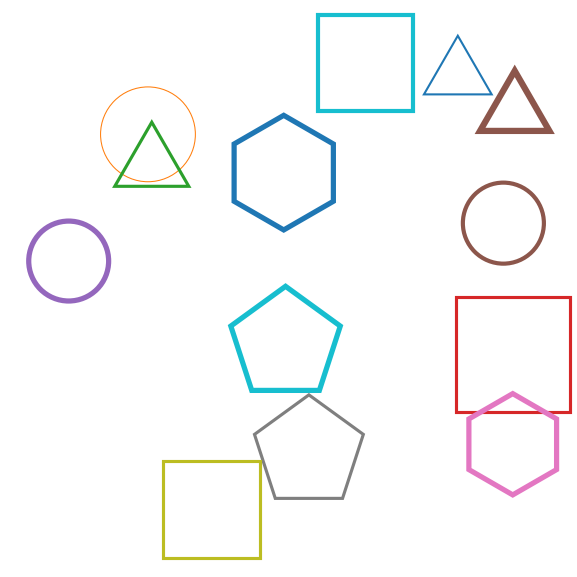[{"shape": "hexagon", "thickness": 2.5, "radius": 0.5, "center": [0.491, 0.7]}, {"shape": "triangle", "thickness": 1, "radius": 0.34, "center": [0.793, 0.87]}, {"shape": "circle", "thickness": 0.5, "radius": 0.41, "center": [0.256, 0.767]}, {"shape": "triangle", "thickness": 1.5, "radius": 0.37, "center": [0.263, 0.714]}, {"shape": "square", "thickness": 1.5, "radius": 0.49, "center": [0.888, 0.385]}, {"shape": "circle", "thickness": 2.5, "radius": 0.35, "center": [0.119, 0.547]}, {"shape": "triangle", "thickness": 3, "radius": 0.35, "center": [0.891, 0.807]}, {"shape": "circle", "thickness": 2, "radius": 0.35, "center": [0.872, 0.613]}, {"shape": "hexagon", "thickness": 2.5, "radius": 0.44, "center": [0.888, 0.23]}, {"shape": "pentagon", "thickness": 1.5, "radius": 0.5, "center": [0.535, 0.216]}, {"shape": "square", "thickness": 1.5, "radius": 0.42, "center": [0.366, 0.117]}, {"shape": "pentagon", "thickness": 2.5, "radius": 0.5, "center": [0.494, 0.404]}, {"shape": "square", "thickness": 2, "radius": 0.41, "center": [0.633, 0.89]}]